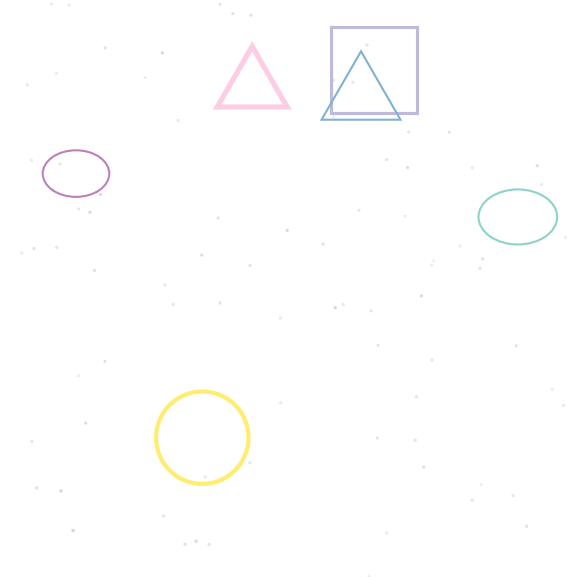[{"shape": "oval", "thickness": 1, "radius": 0.34, "center": [0.897, 0.623]}, {"shape": "square", "thickness": 1.5, "radius": 0.37, "center": [0.647, 0.878]}, {"shape": "triangle", "thickness": 1, "radius": 0.39, "center": [0.625, 0.831]}, {"shape": "triangle", "thickness": 2.5, "radius": 0.35, "center": [0.437, 0.849]}, {"shape": "oval", "thickness": 1, "radius": 0.29, "center": [0.132, 0.699]}, {"shape": "circle", "thickness": 2, "radius": 0.4, "center": [0.35, 0.241]}]